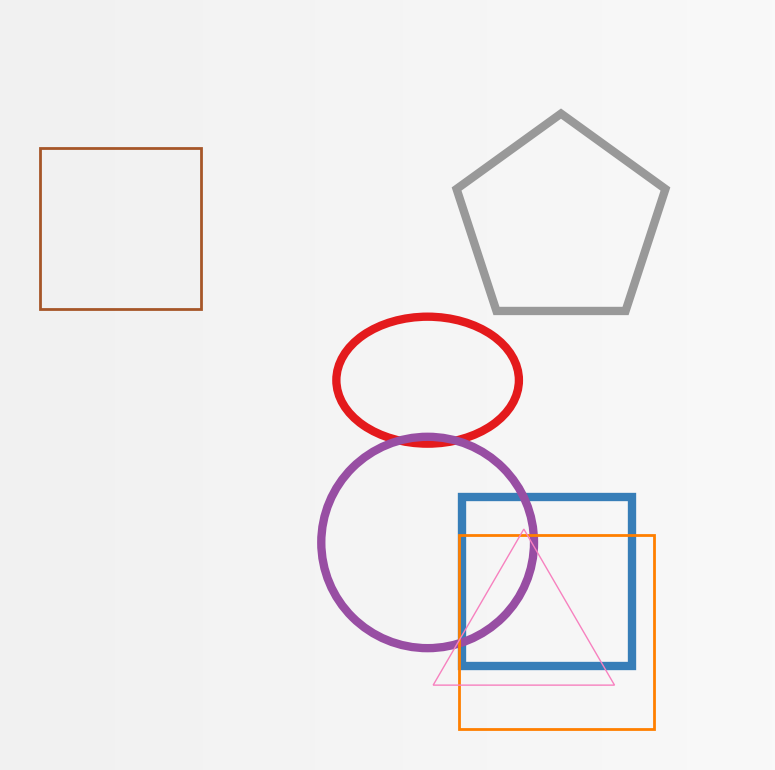[{"shape": "oval", "thickness": 3, "radius": 0.59, "center": [0.552, 0.506]}, {"shape": "square", "thickness": 3, "radius": 0.55, "center": [0.705, 0.245]}, {"shape": "circle", "thickness": 3, "radius": 0.69, "center": [0.552, 0.295]}, {"shape": "square", "thickness": 1, "radius": 0.63, "center": [0.718, 0.18]}, {"shape": "square", "thickness": 1, "radius": 0.52, "center": [0.156, 0.703]}, {"shape": "triangle", "thickness": 0.5, "radius": 0.68, "center": [0.676, 0.178]}, {"shape": "pentagon", "thickness": 3, "radius": 0.71, "center": [0.724, 0.711]}]